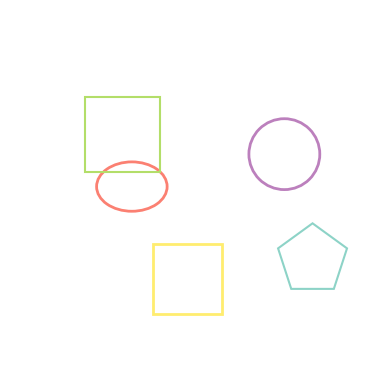[{"shape": "pentagon", "thickness": 1.5, "radius": 0.47, "center": [0.812, 0.326]}, {"shape": "oval", "thickness": 2, "radius": 0.46, "center": [0.343, 0.515]}, {"shape": "square", "thickness": 1.5, "radius": 0.49, "center": [0.317, 0.651]}, {"shape": "circle", "thickness": 2, "radius": 0.46, "center": [0.739, 0.6]}, {"shape": "square", "thickness": 2, "radius": 0.45, "center": [0.487, 0.275]}]